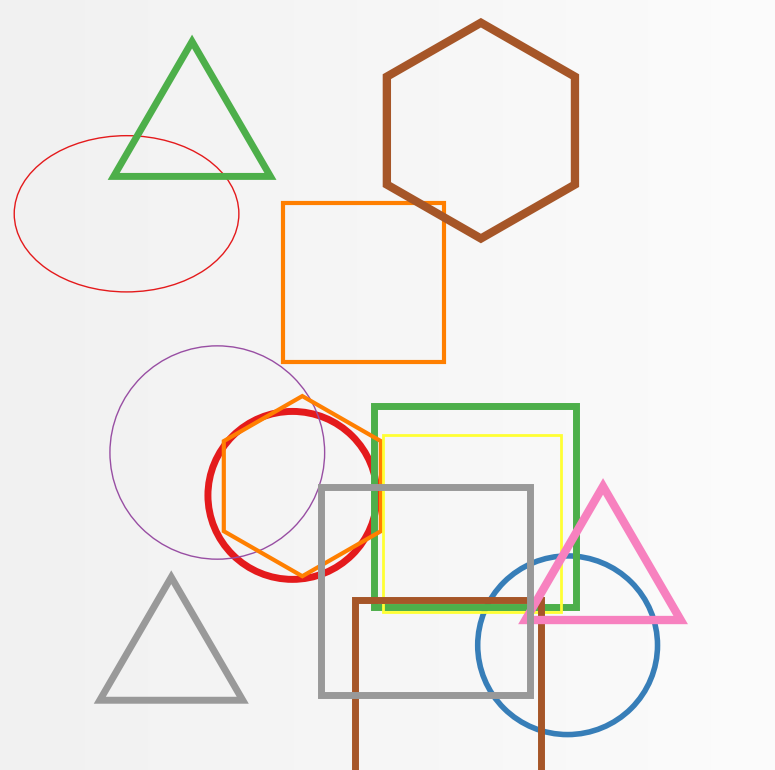[{"shape": "oval", "thickness": 0.5, "radius": 0.72, "center": [0.163, 0.722]}, {"shape": "circle", "thickness": 2.5, "radius": 0.55, "center": [0.377, 0.357]}, {"shape": "circle", "thickness": 2, "radius": 0.58, "center": [0.732, 0.162]}, {"shape": "square", "thickness": 2.5, "radius": 0.65, "center": [0.613, 0.342]}, {"shape": "triangle", "thickness": 2.5, "radius": 0.58, "center": [0.248, 0.829]}, {"shape": "circle", "thickness": 0.5, "radius": 0.69, "center": [0.28, 0.412]}, {"shape": "square", "thickness": 1.5, "radius": 0.52, "center": [0.469, 0.633]}, {"shape": "hexagon", "thickness": 1.5, "radius": 0.58, "center": [0.39, 0.369]}, {"shape": "square", "thickness": 1, "radius": 0.58, "center": [0.609, 0.32]}, {"shape": "hexagon", "thickness": 3, "radius": 0.7, "center": [0.621, 0.83]}, {"shape": "square", "thickness": 2.5, "radius": 0.6, "center": [0.578, 0.101]}, {"shape": "triangle", "thickness": 3, "radius": 0.58, "center": [0.778, 0.253]}, {"shape": "triangle", "thickness": 2.5, "radius": 0.53, "center": [0.221, 0.144]}, {"shape": "square", "thickness": 2.5, "radius": 0.67, "center": [0.55, 0.233]}]